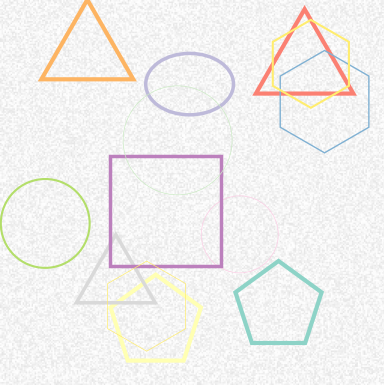[{"shape": "pentagon", "thickness": 3, "radius": 0.59, "center": [0.723, 0.204]}, {"shape": "pentagon", "thickness": 3, "radius": 0.62, "center": [0.404, 0.163]}, {"shape": "oval", "thickness": 2.5, "radius": 0.57, "center": [0.492, 0.782]}, {"shape": "triangle", "thickness": 3, "radius": 0.73, "center": [0.791, 0.83]}, {"shape": "hexagon", "thickness": 1, "radius": 0.66, "center": [0.843, 0.736]}, {"shape": "triangle", "thickness": 3, "radius": 0.69, "center": [0.227, 0.863]}, {"shape": "circle", "thickness": 1.5, "radius": 0.58, "center": [0.117, 0.42]}, {"shape": "circle", "thickness": 0.5, "radius": 0.5, "center": [0.623, 0.391]}, {"shape": "triangle", "thickness": 2.5, "radius": 0.59, "center": [0.301, 0.273]}, {"shape": "square", "thickness": 2.5, "radius": 0.72, "center": [0.43, 0.452]}, {"shape": "circle", "thickness": 0.5, "radius": 0.71, "center": [0.461, 0.635]}, {"shape": "hexagon", "thickness": 1.5, "radius": 0.57, "center": [0.807, 0.834]}, {"shape": "hexagon", "thickness": 0.5, "radius": 0.58, "center": [0.381, 0.205]}]